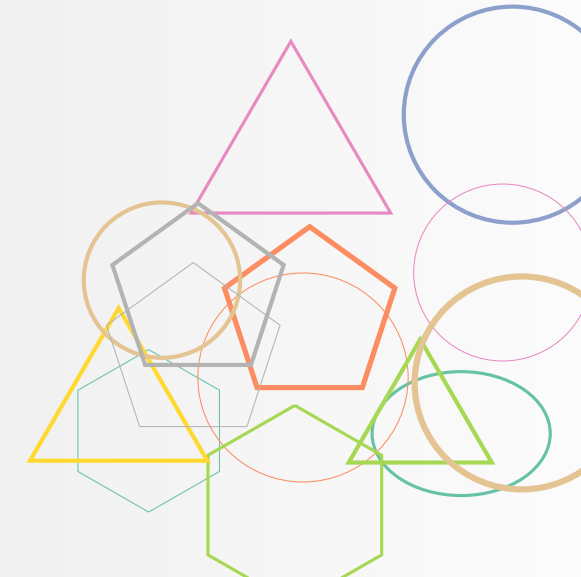[{"shape": "oval", "thickness": 1.5, "radius": 0.77, "center": [0.793, 0.248]}, {"shape": "hexagon", "thickness": 0.5, "radius": 0.7, "center": [0.256, 0.253]}, {"shape": "pentagon", "thickness": 2.5, "radius": 0.77, "center": [0.533, 0.453]}, {"shape": "circle", "thickness": 0.5, "radius": 0.9, "center": [0.521, 0.345]}, {"shape": "circle", "thickness": 2, "radius": 0.94, "center": [0.882, 0.801]}, {"shape": "triangle", "thickness": 1.5, "radius": 0.99, "center": [0.5, 0.729]}, {"shape": "circle", "thickness": 0.5, "radius": 0.77, "center": [0.865, 0.527]}, {"shape": "triangle", "thickness": 2, "radius": 0.71, "center": [0.723, 0.269]}, {"shape": "hexagon", "thickness": 1.5, "radius": 0.86, "center": [0.507, 0.125]}, {"shape": "triangle", "thickness": 2, "radius": 0.88, "center": [0.204, 0.289]}, {"shape": "circle", "thickness": 2, "radius": 0.67, "center": [0.279, 0.514]}, {"shape": "circle", "thickness": 3, "radius": 0.92, "center": [0.898, 0.336]}, {"shape": "pentagon", "thickness": 2, "radius": 0.77, "center": [0.341, 0.492]}, {"shape": "pentagon", "thickness": 0.5, "radius": 0.79, "center": [0.332, 0.387]}]